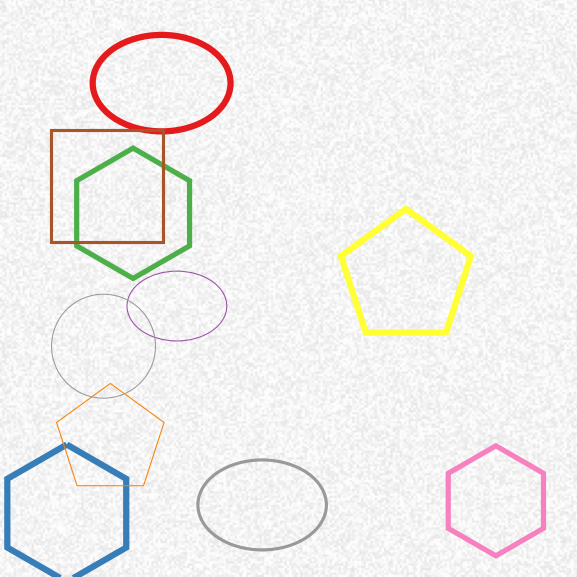[{"shape": "oval", "thickness": 3, "radius": 0.6, "center": [0.28, 0.855]}, {"shape": "hexagon", "thickness": 3, "radius": 0.59, "center": [0.116, 0.11]}, {"shape": "hexagon", "thickness": 2.5, "radius": 0.56, "center": [0.231, 0.63]}, {"shape": "oval", "thickness": 0.5, "radius": 0.43, "center": [0.306, 0.469]}, {"shape": "pentagon", "thickness": 0.5, "radius": 0.49, "center": [0.191, 0.237]}, {"shape": "pentagon", "thickness": 3, "radius": 0.59, "center": [0.703, 0.519]}, {"shape": "square", "thickness": 1.5, "radius": 0.48, "center": [0.185, 0.678]}, {"shape": "hexagon", "thickness": 2.5, "radius": 0.48, "center": [0.859, 0.132]}, {"shape": "circle", "thickness": 0.5, "radius": 0.45, "center": [0.179, 0.4]}, {"shape": "oval", "thickness": 1.5, "radius": 0.56, "center": [0.454, 0.125]}]